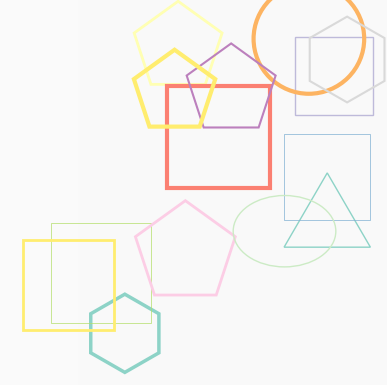[{"shape": "triangle", "thickness": 1, "radius": 0.64, "center": [0.844, 0.422]}, {"shape": "hexagon", "thickness": 2.5, "radius": 0.51, "center": [0.322, 0.134]}, {"shape": "pentagon", "thickness": 2, "radius": 0.6, "center": [0.46, 0.877]}, {"shape": "square", "thickness": 1, "radius": 0.51, "center": [0.861, 0.803]}, {"shape": "square", "thickness": 3, "radius": 0.67, "center": [0.563, 0.644]}, {"shape": "square", "thickness": 0.5, "radius": 0.56, "center": [0.844, 0.54]}, {"shape": "circle", "thickness": 3, "radius": 0.71, "center": [0.797, 0.899]}, {"shape": "square", "thickness": 0.5, "radius": 0.65, "center": [0.26, 0.292]}, {"shape": "pentagon", "thickness": 2, "radius": 0.68, "center": [0.478, 0.343]}, {"shape": "hexagon", "thickness": 1.5, "radius": 0.56, "center": [0.896, 0.845]}, {"shape": "pentagon", "thickness": 1.5, "radius": 0.6, "center": [0.597, 0.767]}, {"shape": "oval", "thickness": 1, "radius": 0.66, "center": [0.734, 0.399]}, {"shape": "square", "thickness": 2, "radius": 0.59, "center": [0.177, 0.26]}, {"shape": "pentagon", "thickness": 3, "radius": 0.55, "center": [0.451, 0.76]}]